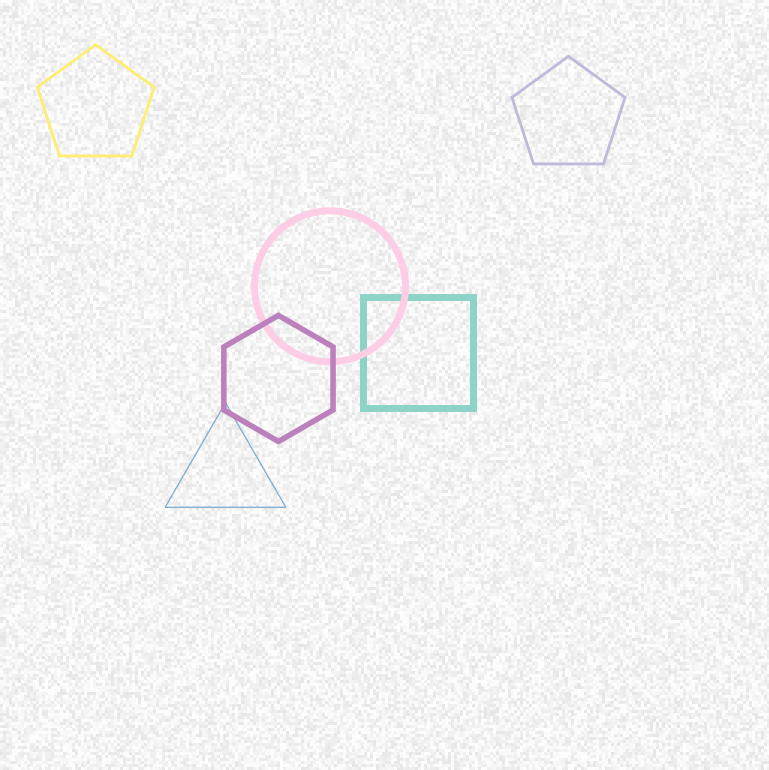[{"shape": "square", "thickness": 2.5, "radius": 0.36, "center": [0.543, 0.542]}, {"shape": "pentagon", "thickness": 1, "radius": 0.39, "center": [0.738, 0.85]}, {"shape": "triangle", "thickness": 0.5, "radius": 0.45, "center": [0.293, 0.386]}, {"shape": "circle", "thickness": 2.5, "radius": 0.49, "center": [0.429, 0.628]}, {"shape": "hexagon", "thickness": 2, "radius": 0.41, "center": [0.362, 0.509]}, {"shape": "pentagon", "thickness": 1, "radius": 0.4, "center": [0.124, 0.862]}]